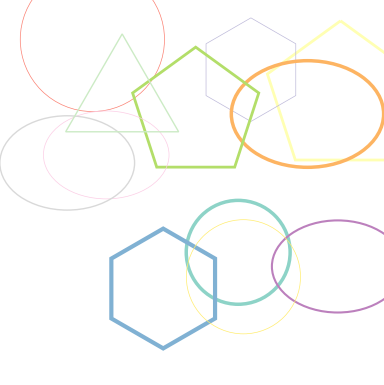[{"shape": "circle", "thickness": 2.5, "radius": 0.67, "center": [0.619, 0.345]}, {"shape": "pentagon", "thickness": 2, "radius": 1.0, "center": [0.885, 0.746]}, {"shape": "hexagon", "thickness": 0.5, "radius": 0.67, "center": [0.652, 0.819]}, {"shape": "circle", "thickness": 0.5, "radius": 0.94, "center": [0.24, 0.898]}, {"shape": "hexagon", "thickness": 3, "radius": 0.78, "center": [0.424, 0.251]}, {"shape": "oval", "thickness": 2.5, "radius": 0.99, "center": [0.799, 0.704]}, {"shape": "pentagon", "thickness": 2, "radius": 0.86, "center": [0.508, 0.705]}, {"shape": "oval", "thickness": 0.5, "radius": 0.82, "center": [0.276, 0.598]}, {"shape": "oval", "thickness": 1, "radius": 0.87, "center": [0.175, 0.577]}, {"shape": "oval", "thickness": 1.5, "radius": 0.85, "center": [0.877, 0.308]}, {"shape": "triangle", "thickness": 1, "radius": 0.85, "center": [0.317, 0.742]}, {"shape": "circle", "thickness": 0.5, "radius": 0.74, "center": [0.632, 0.281]}]